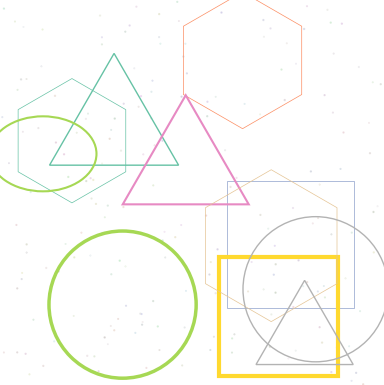[{"shape": "triangle", "thickness": 1, "radius": 0.97, "center": [0.296, 0.668]}, {"shape": "hexagon", "thickness": 0.5, "radius": 0.81, "center": [0.187, 0.635]}, {"shape": "hexagon", "thickness": 0.5, "radius": 0.89, "center": [0.63, 0.843]}, {"shape": "square", "thickness": 0.5, "radius": 0.82, "center": [0.754, 0.365]}, {"shape": "triangle", "thickness": 1.5, "radius": 0.94, "center": [0.482, 0.564]}, {"shape": "circle", "thickness": 2.5, "radius": 0.96, "center": [0.318, 0.209]}, {"shape": "oval", "thickness": 1.5, "radius": 0.7, "center": [0.111, 0.6]}, {"shape": "square", "thickness": 3, "radius": 0.77, "center": [0.723, 0.179]}, {"shape": "hexagon", "thickness": 0.5, "radius": 0.99, "center": [0.704, 0.362]}, {"shape": "circle", "thickness": 1, "radius": 0.94, "center": [0.82, 0.249]}, {"shape": "triangle", "thickness": 1, "radius": 0.73, "center": [0.791, 0.126]}]